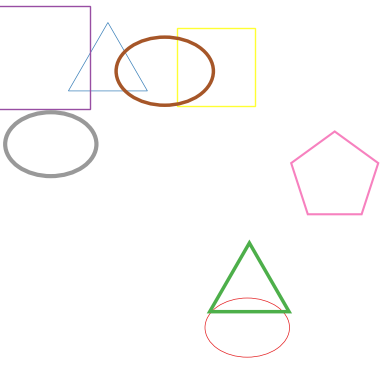[{"shape": "oval", "thickness": 0.5, "radius": 0.55, "center": [0.642, 0.149]}, {"shape": "triangle", "thickness": 0.5, "radius": 0.59, "center": [0.28, 0.823]}, {"shape": "triangle", "thickness": 2.5, "radius": 0.59, "center": [0.648, 0.25]}, {"shape": "square", "thickness": 1, "radius": 0.67, "center": [0.101, 0.85]}, {"shape": "square", "thickness": 1, "radius": 0.51, "center": [0.562, 0.826]}, {"shape": "oval", "thickness": 2.5, "radius": 0.63, "center": [0.428, 0.815]}, {"shape": "pentagon", "thickness": 1.5, "radius": 0.59, "center": [0.869, 0.54]}, {"shape": "oval", "thickness": 3, "radius": 0.59, "center": [0.132, 0.625]}]